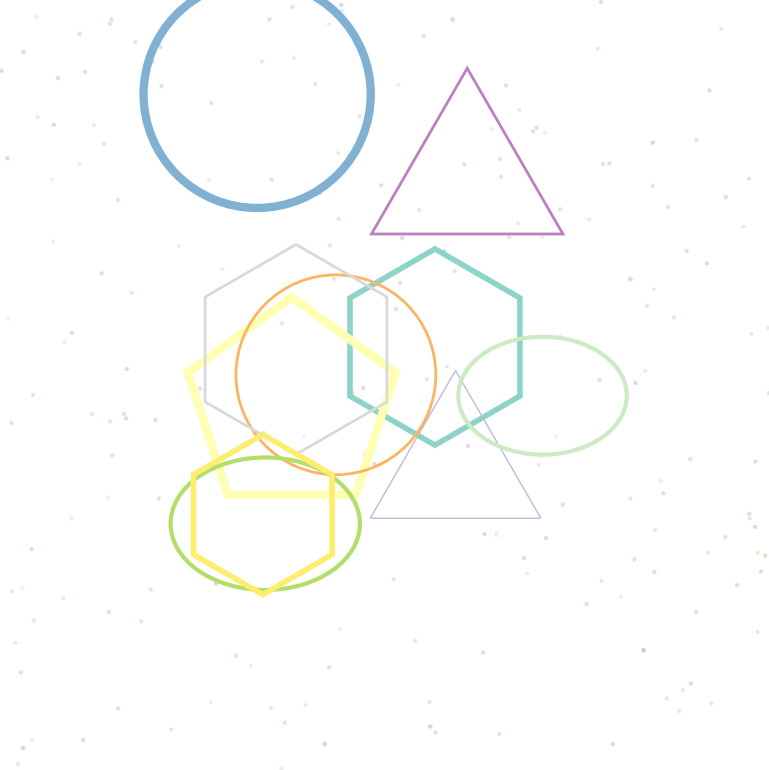[{"shape": "hexagon", "thickness": 2, "radius": 0.64, "center": [0.565, 0.549]}, {"shape": "pentagon", "thickness": 3, "radius": 0.71, "center": [0.379, 0.472]}, {"shape": "triangle", "thickness": 0.5, "radius": 0.64, "center": [0.592, 0.391]}, {"shape": "circle", "thickness": 3, "radius": 0.74, "center": [0.334, 0.877]}, {"shape": "circle", "thickness": 1, "radius": 0.65, "center": [0.436, 0.513]}, {"shape": "oval", "thickness": 1.5, "radius": 0.61, "center": [0.344, 0.32]}, {"shape": "hexagon", "thickness": 1, "radius": 0.68, "center": [0.384, 0.546]}, {"shape": "triangle", "thickness": 1, "radius": 0.72, "center": [0.607, 0.768]}, {"shape": "oval", "thickness": 1.5, "radius": 0.55, "center": [0.705, 0.486]}, {"shape": "hexagon", "thickness": 2, "radius": 0.52, "center": [0.341, 0.332]}]